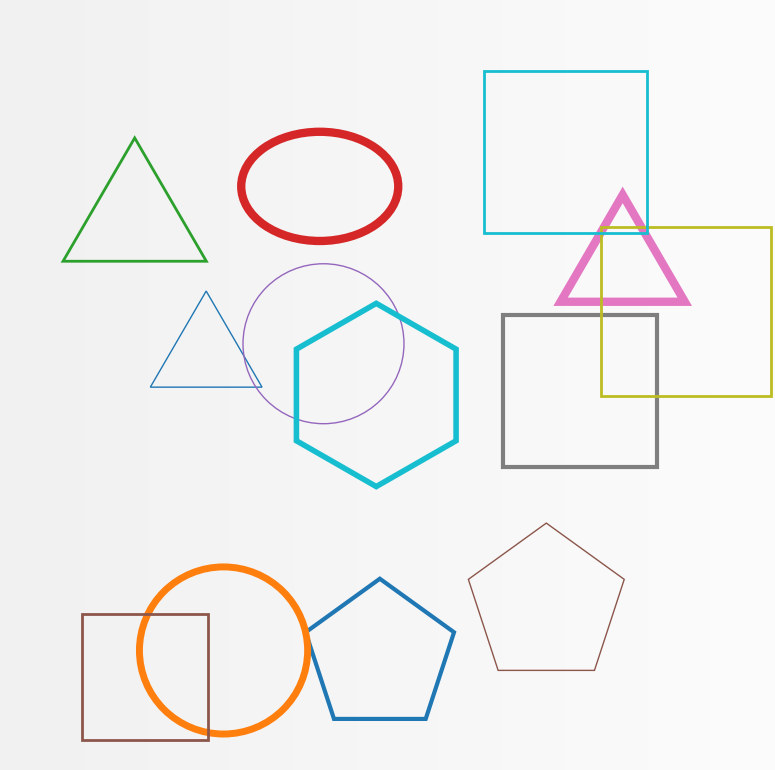[{"shape": "triangle", "thickness": 0.5, "radius": 0.42, "center": [0.266, 0.539]}, {"shape": "pentagon", "thickness": 1.5, "radius": 0.5, "center": [0.49, 0.148]}, {"shape": "circle", "thickness": 2.5, "radius": 0.54, "center": [0.288, 0.155]}, {"shape": "triangle", "thickness": 1, "radius": 0.53, "center": [0.174, 0.714]}, {"shape": "oval", "thickness": 3, "radius": 0.51, "center": [0.413, 0.758]}, {"shape": "circle", "thickness": 0.5, "radius": 0.52, "center": [0.417, 0.554]}, {"shape": "pentagon", "thickness": 0.5, "radius": 0.53, "center": [0.705, 0.215]}, {"shape": "square", "thickness": 1, "radius": 0.41, "center": [0.187, 0.121]}, {"shape": "triangle", "thickness": 3, "radius": 0.46, "center": [0.803, 0.654]}, {"shape": "square", "thickness": 1.5, "radius": 0.5, "center": [0.748, 0.492]}, {"shape": "square", "thickness": 1, "radius": 0.55, "center": [0.885, 0.595]}, {"shape": "square", "thickness": 1, "radius": 0.52, "center": [0.73, 0.803]}, {"shape": "hexagon", "thickness": 2, "radius": 0.59, "center": [0.485, 0.487]}]